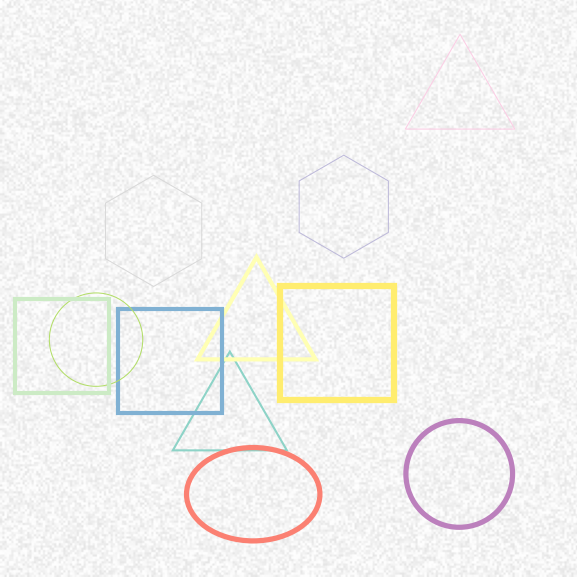[{"shape": "triangle", "thickness": 1, "radius": 0.57, "center": [0.398, 0.276]}, {"shape": "triangle", "thickness": 2, "radius": 0.59, "center": [0.444, 0.436]}, {"shape": "hexagon", "thickness": 0.5, "radius": 0.45, "center": [0.595, 0.641]}, {"shape": "oval", "thickness": 2.5, "radius": 0.58, "center": [0.438, 0.143]}, {"shape": "square", "thickness": 2, "radius": 0.45, "center": [0.295, 0.374]}, {"shape": "circle", "thickness": 0.5, "radius": 0.4, "center": [0.166, 0.411]}, {"shape": "triangle", "thickness": 0.5, "radius": 0.55, "center": [0.797, 0.83]}, {"shape": "hexagon", "thickness": 0.5, "radius": 0.48, "center": [0.266, 0.599]}, {"shape": "circle", "thickness": 2.5, "radius": 0.46, "center": [0.795, 0.178]}, {"shape": "square", "thickness": 2, "radius": 0.41, "center": [0.107, 0.401]}, {"shape": "square", "thickness": 3, "radius": 0.49, "center": [0.584, 0.405]}]